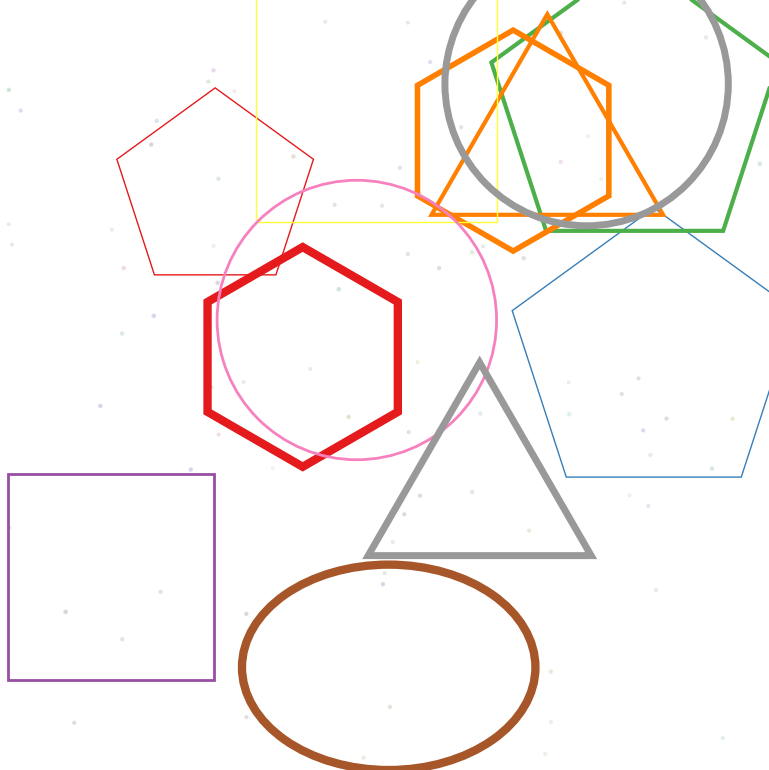[{"shape": "hexagon", "thickness": 3, "radius": 0.71, "center": [0.393, 0.536]}, {"shape": "pentagon", "thickness": 0.5, "radius": 0.67, "center": [0.279, 0.752]}, {"shape": "pentagon", "thickness": 0.5, "radius": 0.97, "center": [0.849, 0.537]}, {"shape": "pentagon", "thickness": 1.5, "radius": 0.98, "center": [0.824, 0.858]}, {"shape": "square", "thickness": 1, "radius": 0.67, "center": [0.144, 0.251]}, {"shape": "hexagon", "thickness": 2, "radius": 0.72, "center": [0.666, 0.817]}, {"shape": "triangle", "thickness": 1.5, "radius": 0.87, "center": [0.711, 0.808]}, {"shape": "square", "thickness": 0.5, "radius": 0.78, "center": [0.489, 0.868]}, {"shape": "oval", "thickness": 3, "radius": 0.95, "center": [0.505, 0.133]}, {"shape": "circle", "thickness": 1, "radius": 0.91, "center": [0.463, 0.584]}, {"shape": "triangle", "thickness": 2.5, "radius": 0.84, "center": [0.623, 0.362]}, {"shape": "circle", "thickness": 2.5, "radius": 0.92, "center": [0.762, 0.891]}]